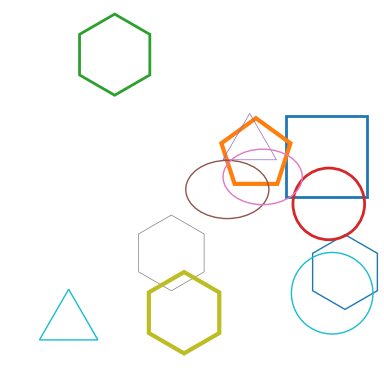[{"shape": "hexagon", "thickness": 1, "radius": 0.49, "center": [0.896, 0.293]}, {"shape": "square", "thickness": 2, "radius": 0.53, "center": [0.848, 0.592]}, {"shape": "pentagon", "thickness": 3, "radius": 0.47, "center": [0.665, 0.599]}, {"shape": "hexagon", "thickness": 2, "radius": 0.53, "center": [0.298, 0.858]}, {"shape": "circle", "thickness": 2, "radius": 0.47, "center": [0.854, 0.47]}, {"shape": "triangle", "thickness": 0.5, "radius": 0.4, "center": [0.649, 0.625]}, {"shape": "oval", "thickness": 1, "radius": 0.54, "center": [0.59, 0.508]}, {"shape": "oval", "thickness": 1, "radius": 0.51, "center": [0.682, 0.54]}, {"shape": "hexagon", "thickness": 0.5, "radius": 0.49, "center": [0.445, 0.343]}, {"shape": "hexagon", "thickness": 3, "radius": 0.53, "center": [0.478, 0.188]}, {"shape": "circle", "thickness": 1, "radius": 0.53, "center": [0.863, 0.238]}, {"shape": "triangle", "thickness": 1, "radius": 0.44, "center": [0.178, 0.161]}]